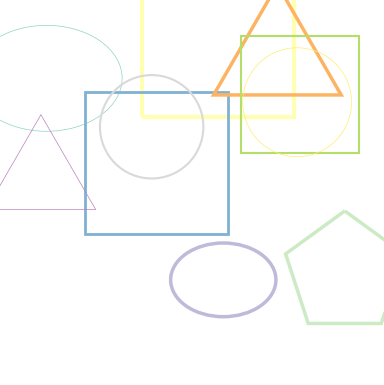[{"shape": "oval", "thickness": 0.5, "radius": 0.98, "center": [0.121, 0.797]}, {"shape": "square", "thickness": 3, "radius": 0.99, "center": [0.566, 0.894]}, {"shape": "oval", "thickness": 2.5, "radius": 0.68, "center": [0.58, 0.273]}, {"shape": "square", "thickness": 2, "radius": 0.93, "center": [0.407, 0.577]}, {"shape": "triangle", "thickness": 2.5, "radius": 0.96, "center": [0.721, 0.849]}, {"shape": "square", "thickness": 1.5, "radius": 0.76, "center": [0.779, 0.754]}, {"shape": "circle", "thickness": 1.5, "radius": 0.67, "center": [0.394, 0.671]}, {"shape": "triangle", "thickness": 0.5, "radius": 0.82, "center": [0.106, 0.538]}, {"shape": "pentagon", "thickness": 2.5, "radius": 0.81, "center": [0.895, 0.291]}, {"shape": "circle", "thickness": 0.5, "radius": 0.71, "center": [0.772, 0.734]}]